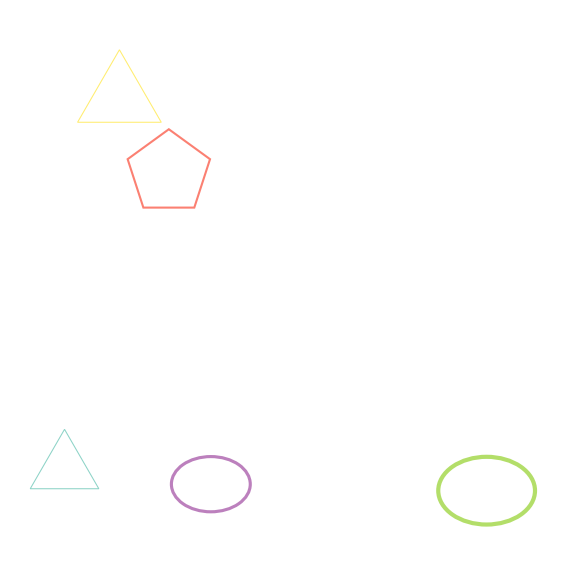[{"shape": "triangle", "thickness": 0.5, "radius": 0.34, "center": [0.112, 0.187]}, {"shape": "pentagon", "thickness": 1, "radius": 0.38, "center": [0.292, 0.7]}, {"shape": "oval", "thickness": 2, "radius": 0.42, "center": [0.843, 0.149]}, {"shape": "oval", "thickness": 1.5, "radius": 0.34, "center": [0.365, 0.161]}, {"shape": "triangle", "thickness": 0.5, "radius": 0.42, "center": [0.207, 0.829]}]